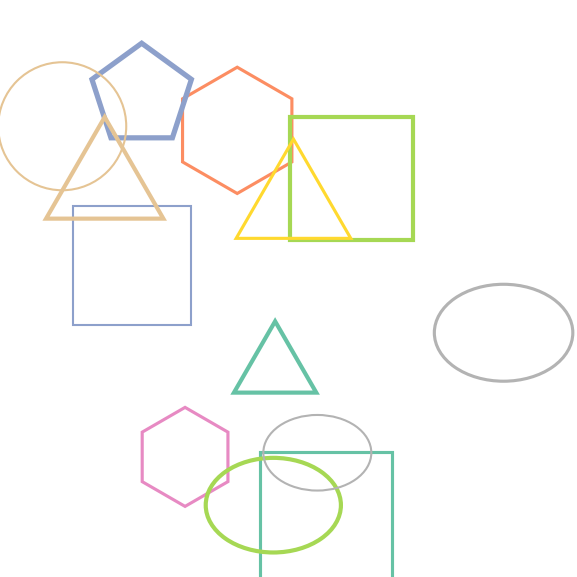[{"shape": "triangle", "thickness": 2, "radius": 0.41, "center": [0.476, 0.36]}, {"shape": "square", "thickness": 1.5, "radius": 0.57, "center": [0.565, 0.102]}, {"shape": "hexagon", "thickness": 1.5, "radius": 0.55, "center": [0.411, 0.773]}, {"shape": "pentagon", "thickness": 2.5, "radius": 0.45, "center": [0.245, 0.834]}, {"shape": "square", "thickness": 1, "radius": 0.51, "center": [0.228, 0.54]}, {"shape": "hexagon", "thickness": 1.5, "radius": 0.43, "center": [0.32, 0.208]}, {"shape": "square", "thickness": 2, "radius": 0.53, "center": [0.609, 0.691]}, {"shape": "oval", "thickness": 2, "radius": 0.59, "center": [0.473, 0.124]}, {"shape": "triangle", "thickness": 1.5, "radius": 0.57, "center": [0.508, 0.644]}, {"shape": "circle", "thickness": 1, "radius": 0.55, "center": [0.108, 0.781]}, {"shape": "triangle", "thickness": 2, "radius": 0.59, "center": [0.181, 0.679]}, {"shape": "oval", "thickness": 1.5, "radius": 0.6, "center": [0.872, 0.423]}, {"shape": "oval", "thickness": 1, "radius": 0.47, "center": [0.549, 0.215]}]